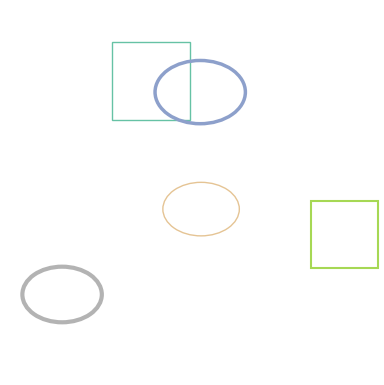[{"shape": "square", "thickness": 1, "radius": 0.51, "center": [0.393, 0.789]}, {"shape": "oval", "thickness": 2.5, "radius": 0.59, "center": [0.52, 0.761]}, {"shape": "square", "thickness": 1.5, "radius": 0.43, "center": [0.895, 0.391]}, {"shape": "oval", "thickness": 1, "radius": 0.5, "center": [0.522, 0.457]}, {"shape": "oval", "thickness": 3, "radius": 0.52, "center": [0.161, 0.235]}]